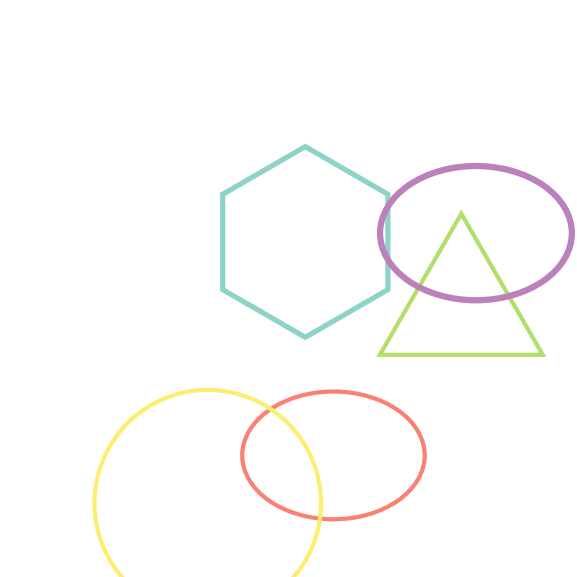[{"shape": "hexagon", "thickness": 2.5, "radius": 0.83, "center": [0.529, 0.58]}, {"shape": "oval", "thickness": 2, "radius": 0.79, "center": [0.577, 0.211]}, {"shape": "triangle", "thickness": 2, "radius": 0.81, "center": [0.799, 0.466]}, {"shape": "oval", "thickness": 3, "radius": 0.83, "center": [0.824, 0.595]}, {"shape": "circle", "thickness": 2, "radius": 0.98, "center": [0.36, 0.128]}]